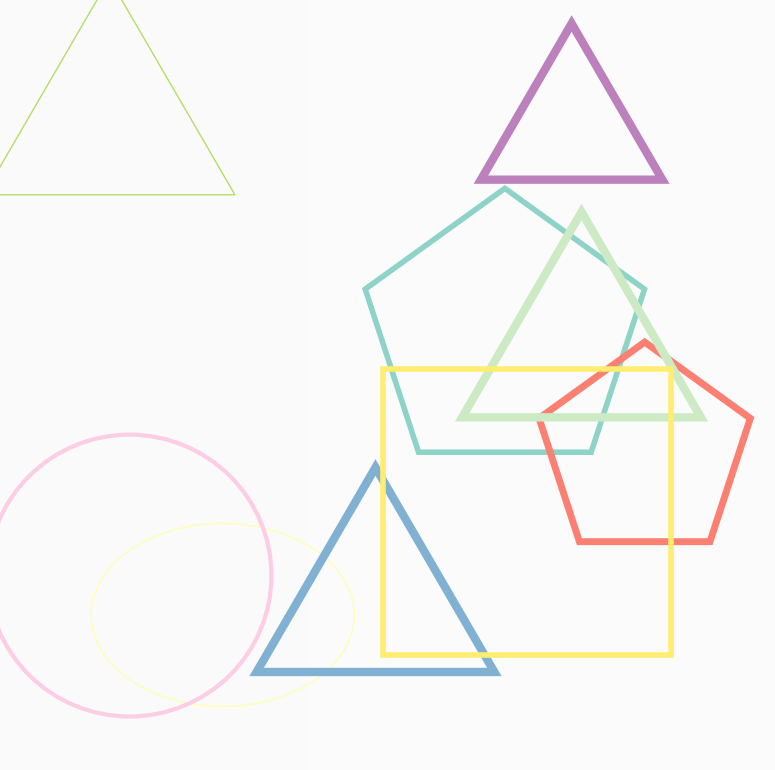[{"shape": "pentagon", "thickness": 2, "radius": 0.95, "center": [0.651, 0.566]}, {"shape": "oval", "thickness": 0.5, "radius": 0.85, "center": [0.287, 0.201]}, {"shape": "pentagon", "thickness": 2.5, "radius": 0.72, "center": [0.832, 0.412]}, {"shape": "triangle", "thickness": 3, "radius": 0.89, "center": [0.485, 0.216]}, {"shape": "triangle", "thickness": 0.5, "radius": 0.94, "center": [0.141, 0.841]}, {"shape": "circle", "thickness": 1.5, "radius": 0.92, "center": [0.167, 0.252]}, {"shape": "triangle", "thickness": 3, "radius": 0.68, "center": [0.738, 0.834]}, {"shape": "triangle", "thickness": 3, "radius": 0.89, "center": [0.75, 0.547]}, {"shape": "square", "thickness": 2, "radius": 0.93, "center": [0.68, 0.335]}]